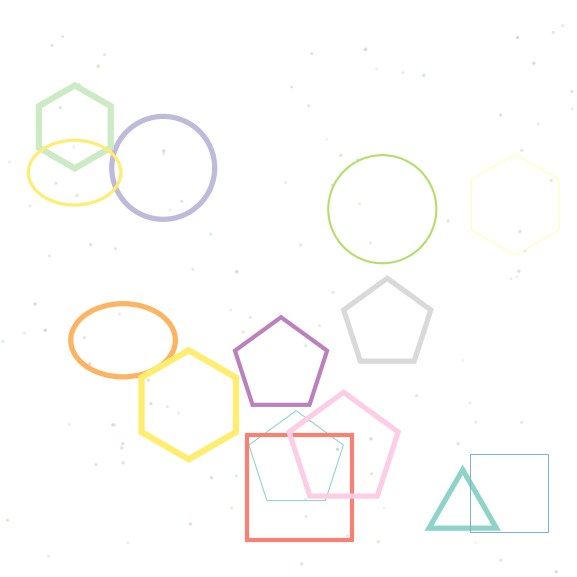[{"shape": "pentagon", "thickness": 0.5, "radius": 0.43, "center": [0.513, 0.202]}, {"shape": "triangle", "thickness": 2.5, "radius": 0.34, "center": [0.801, 0.118]}, {"shape": "hexagon", "thickness": 0.5, "radius": 0.44, "center": [0.892, 0.645]}, {"shape": "circle", "thickness": 2.5, "radius": 0.45, "center": [0.283, 0.708]}, {"shape": "square", "thickness": 2, "radius": 0.45, "center": [0.518, 0.155]}, {"shape": "square", "thickness": 0.5, "radius": 0.34, "center": [0.882, 0.146]}, {"shape": "oval", "thickness": 2.5, "radius": 0.45, "center": [0.213, 0.41]}, {"shape": "circle", "thickness": 1, "radius": 0.47, "center": [0.662, 0.637]}, {"shape": "pentagon", "thickness": 2.5, "radius": 0.5, "center": [0.595, 0.22]}, {"shape": "pentagon", "thickness": 2.5, "radius": 0.4, "center": [0.671, 0.438]}, {"shape": "pentagon", "thickness": 2, "radius": 0.42, "center": [0.487, 0.366]}, {"shape": "hexagon", "thickness": 3, "radius": 0.36, "center": [0.129, 0.779]}, {"shape": "oval", "thickness": 1.5, "radius": 0.4, "center": [0.129, 0.7]}, {"shape": "hexagon", "thickness": 3, "radius": 0.47, "center": [0.327, 0.298]}]